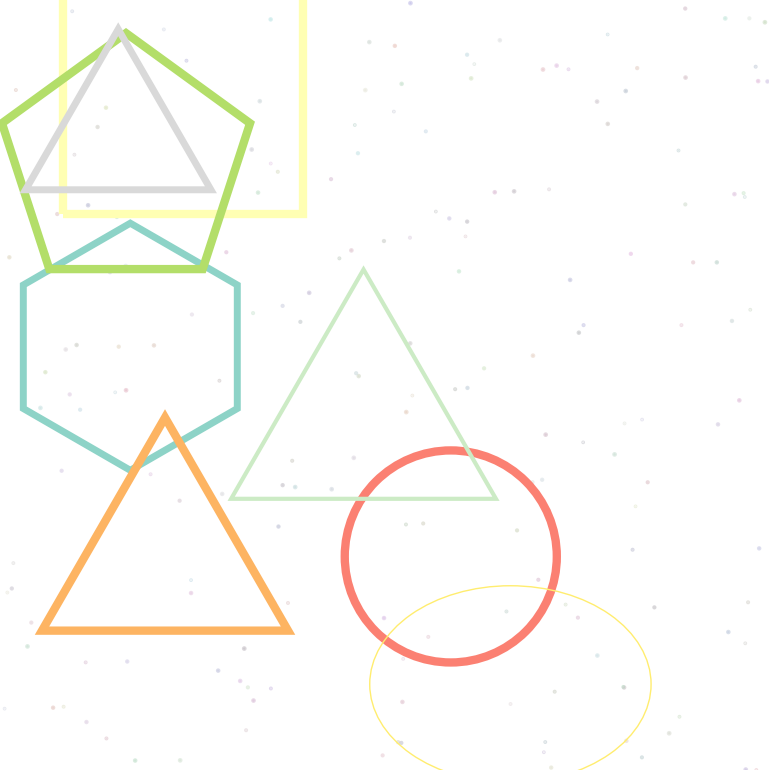[{"shape": "hexagon", "thickness": 2.5, "radius": 0.8, "center": [0.169, 0.55]}, {"shape": "square", "thickness": 3, "radius": 0.78, "center": [0.238, 0.878]}, {"shape": "circle", "thickness": 3, "radius": 0.69, "center": [0.585, 0.277]}, {"shape": "triangle", "thickness": 3, "radius": 0.92, "center": [0.214, 0.273]}, {"shape": "pentagon", "thickness": 3, "radius": 0.85, "center": [0.164, 0.788]}, {"shape": "triangle", "thickness": 2.5, "radius": 0.69, "center": [0.154, 0.823]}, {"shape": "triangle", "thickness": 1.5, "radius": 0.99, "center": [0.472, 0.451]}, {"shape": "oval", "thickness": 0.5, "radius": 0.91, "center": [0.663, 0.111]}]